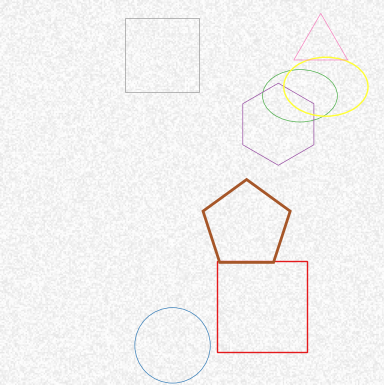[{"shape": "square", "thickness": 1, "radius": 0.59, "center": [0.681, 0.204]}, {"shape": "circle", "thickness": 0.5, "radius": 0.49, "center": [0.448, 0.103]}, {"shape": "oval", "thickness": 0.5, "radius": 0.49, "center": [0.779, 0.751]}, {"shape": "hexagon", "thickness": 0.5, "radius": 0.53, "center": [0.723, 0.677]}, {"shape": "oval", "thickness": 1, "radius": 0.55, "center": [0.846, 0.775]}, {"shape": "pentagon", "thickness": 2, "radius": 0.6, "center": [0.641, 0.415]}, {"shape": "triangle", "thickness": 0.5, "radius": 0.4, "center": [0.833, 0.885]}, {"shape": "square", "thickness": 0.5, "radius": 0.48, "center": [0.42, 0.857]}]